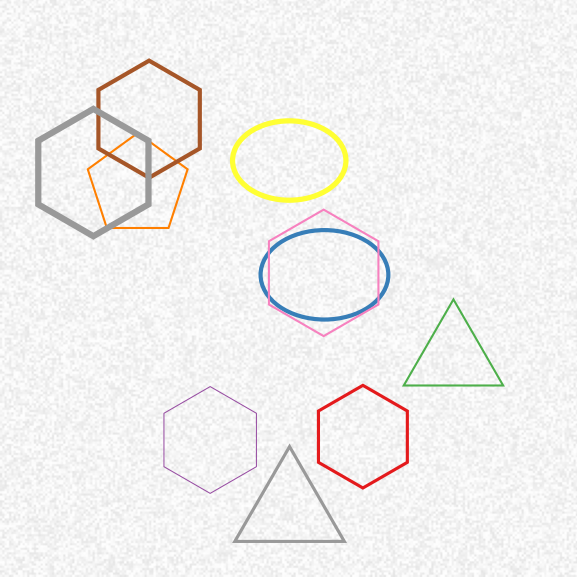[{"shape": "hexagon", "thickness": 1.5, "radius": 0.44, "center": [0.628, 0.243]}, {"shape": "oval", "thickness": 2, "radius": 0.55, "center": [0.562, 0.523]}, {"shape": "triangle", "thickness": 1, "radius": 0.5, "center": [0.785, 0.381]}, {"shape": "hexagon", "thickness": 0.5, "radius": 0.46, "center": [0.364, 0.237]}, {"shape": "pentagon", "thickness": 1, "radius": 0.45, "center": [0.238, 0.678]}, {"shape": "oval", "thickness": 2.5, "radius": 0.49, "center": [0.501, 0.721]}, {"shape": "hexagon", "thickness": 2, "radius": 0.51, "center": [0.258, 0.793]}, {"shape": "hexagon", "thickness": 1, "radius": 0.55, "center": [0.56, 0.527]}, {"shape": "hexagon", "thickness": 3, "radius": 0.55, "center": [0.162, 0.7]}, {"shape": "triangle", "thickness": 1.5, "radius": 0.55, "center": [0.501, 0.116]}]